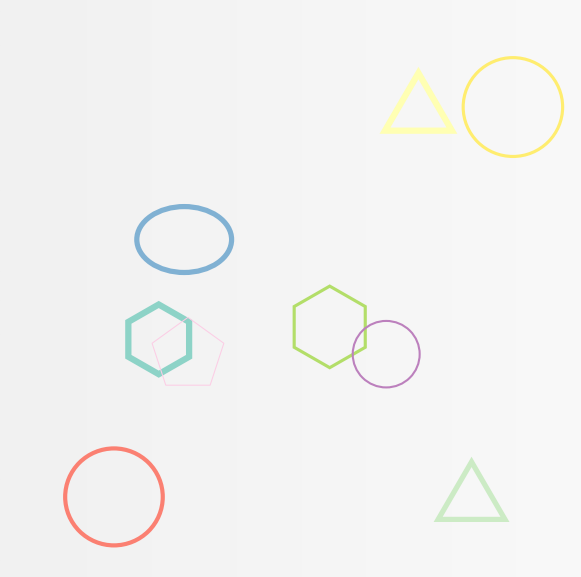[{"shape": "hexagon", "thickness": 3, "radius": 0.3, "center": [0.273, 0.412]}, {"shape": "triangle", "thickness": 3, "radius": 0.33, "center": [0.72, 0.806]}, {"shape": "circle", "thickness": 2, "radius": 0.42, "center": [0.196, 0.139]}, {"shape": "oval", "thickness": 2.5, "radius": 0.41, "center": [0.317, 0.584]}, {"shape": "hexagon", "thickness": 1.5, "radius": 0.35, "center": [0.567, 0.433]}, {"shape": "pentagon", "thickness": 0.5, "radius": 0.32, "center": [0.323, 0.385]}, {"shape": "circle", "thickness": 1, "radius": 0.29, "center": [0.664, 0.386]}, {"shape": "triangle", "thickness": 2.5, "radius": 0.33, "center": [0.811, 0.133]}, {"shape": "circle", "thickness": 1.5, "radius": 0.43, "center": [0.882, 0.814]}]